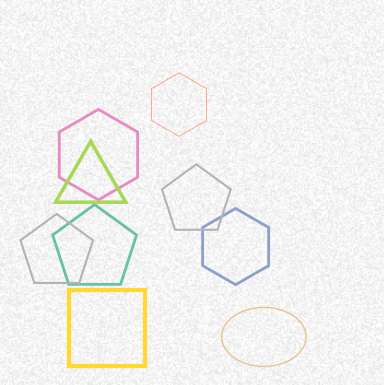[{"shape": "pentagon", "thickness": 2, "radius": 0.57, "center": [0.246, 0.354]}, {"shape": "hexagon", "thickness": 0.5, "radius": 0.41, "center": [0.465, 0.728]}, {"shape": "hexagon", "thickness": 2, "radius": 0.5, "center": [0.612, 0.36]}, {"shape": "hexagon", "thickness": 2, "radius": 0.59, "center": [0.256, 0.598]}, {"shape": "triangle", "thickness": 2.5, "radius": 0.53, "center": [0.235, 0.527]}, {"shape": "square", "thickness": 3, "radius": 0.5, "center": [0.278, 0.148]}, {"shape": "oval", "thickness": 1, "radius": 0.55, "center": [0.685, 0.125]}, {"shape": "pentagon", "thickness": 1.5, "radius": 0.47, "center": [0.51, 0.479]}, {"shape": "pentagon", "thickness": 1.5, "radius": 0.5, "center": [0.147, 0.345]}]